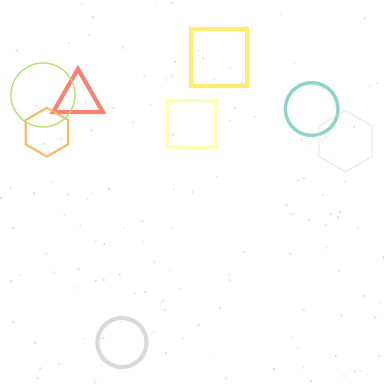[{"shape": "circle", "thickness": 2.5, "radius": 0.34, "center": [0.81, 0.717]}, {"shape": "square", "thickness": 2.5, "radius": 0.31, "center": [0.496, 0.679]}, {"shape": "triangle", "thickness": 3, "radius": 0.37, "center": [0.202, 0.746]}, {"shape": "hexagon", "thickness": 1.5, "radius": 0.32, "center": [0.122, 0.657]}, {"shape": "circle", "thickness": 1, "radius": 0.42, "center": [0.112, 0.753]}, {"shape": "circle", "thickness": 3, "radius": 0.32, "center": [0.317, 0.11]}, {"shape": "hexagon", "thickness": 0.5, "radius": 0.4, "center": [0.897, 0.633]}, {"shape": "square", "thickness": 3, "radius": 0.37, "center": [0.569, 0.85]}]